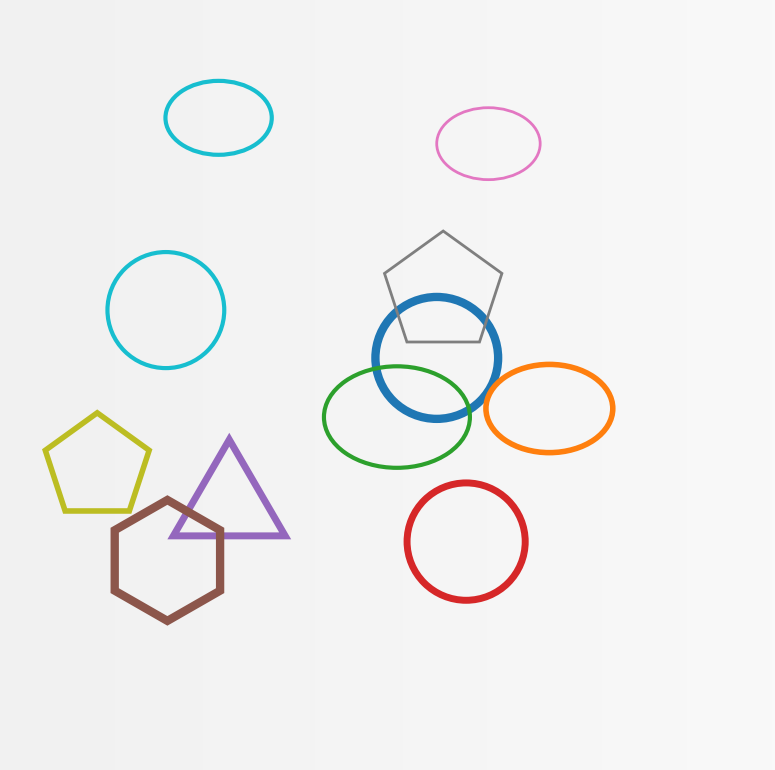[{"shape": "circle", "thickness": 3, "radius": 0.4, "center": [0.564, 0.535]}, {"shape": "oval", "thickness": 2, "radius": 0.41, "center": [0.709, 0.469]}, {"shape": "oval", "thickness": 1.5, "radius": 0.47, "center": [0.512, 0.458]}, {"shape": "circle", "thickness": 2.5, "radius": 0.38, "center": [0.601, 0.297]}, {"shape": "triangle", "thickness": 2.5, "radius": 0.42, "center": [0.296, 0.346]}, {"shape": "hexagon", "thickness": 3, "radius": 0.39, "center": [0.216, 0.272]}, {"shape": "oval", "thickness": 1, "radius": 0.33, "center": [0.63, 0.813]}, {"shape": "pentagon", "thickness": 1, "radius": 0.4, "center": [0.572, 0.62]}, {"shape": "pentagon", "thickness": 2, "radius": 0.35, "center": [0.125, 0.393]}, {"shape": "circle", "thickness": 1.5, "radius": 0.38, "center": [0.214, 0.597]}, {"shape": "oval", "thickness": 1.5, "radius": 0.34, "center": [0.282, 0.847]}]